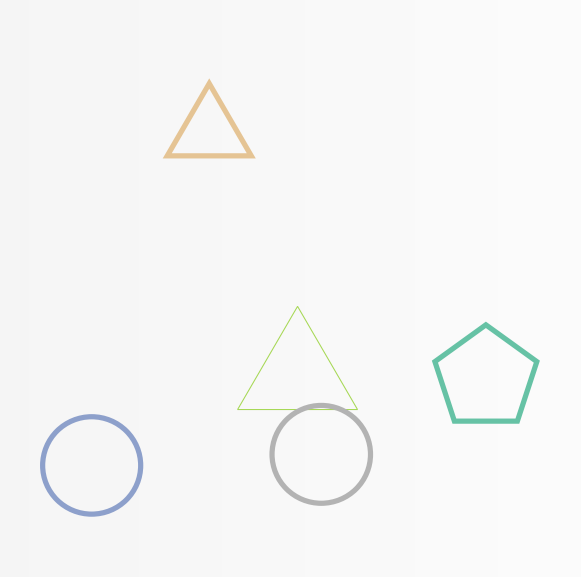[{"shape": "pentagon", "thickness": 2.5, "radius": 0.46, "center": [0.836, 0.344]}, {"shape": "circle", "thickness": 2.5, "radius": 0.42, "center": [0.158, 0.193]}, {"shape": "triangle", "thickness": 0.5, "radius": 0.6, "center": [0.512, 0.35]}, {"shape": "triangle", "thickness": 2.5, "radius": 0.42, "center": [0.36, 0.771]}, {"shape": "circle", "thickness": 2.5, "radius": 0.42, "center": [0.553, 0.212]}]